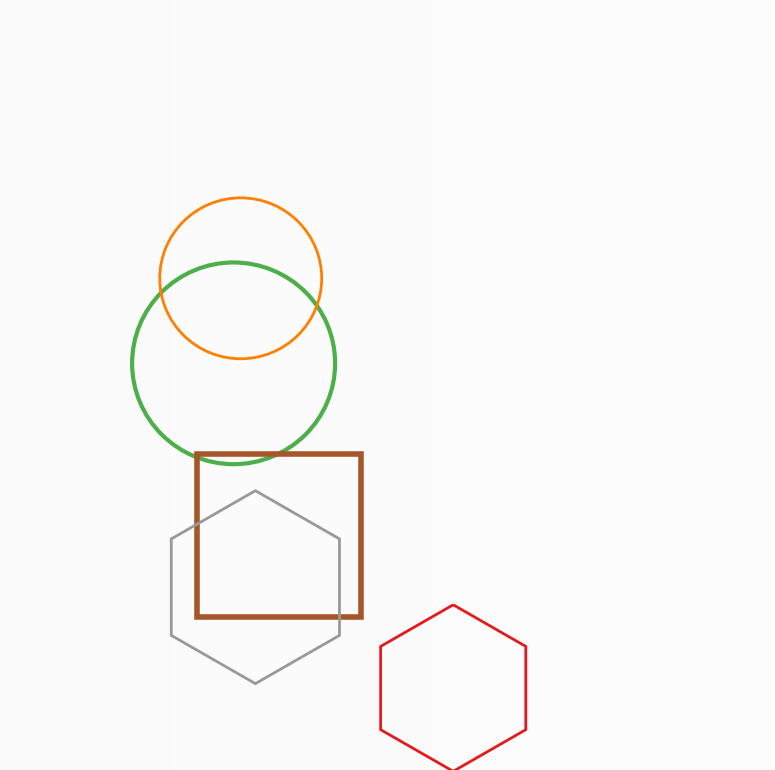[{"shape": "hexagon", "thickness": 1, "radius": 0.54, "center": [0.585, 0.106]}, {"shape": "circle", "thickness": 1.5, "radius": 0.65, "center": [0.301, 0.528]}, {"shape": "circle", "thickness": 1, "radius": 0.52, "center": [0.311, 0.639]}, {"shape": "square", "thickness": 2, "radius": 0.53, "center": [0.36, 0.305]}, {"shape": "hexagon", "thickness": 1, "radius": 0.63, "center": [0.33, 0.237]}]